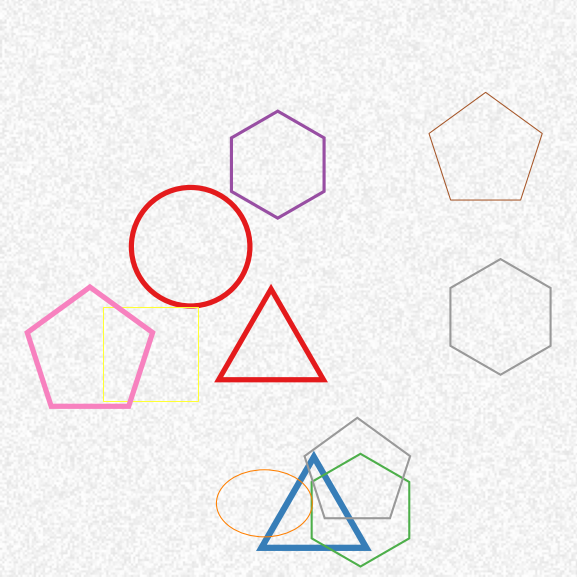[{"shape": "circle", "thickness": 2.5, "radius": 0.51, "center": [0.33, 0.572]}, {"shape": "triangle", "thickness": 2.5, "radius": 0.52, "center": [0.469, 0.394]}, {"shape": "triangle", "thickness": 3, "radius": 0.52, "center": [0.544, 0.103]}, {"shape": "hexagon", "thickness": 1, "radius": 0.49, "center": [0.624, 0.116]}, {"shape": "hexagon", "thickness": 1.5, "radius": 0.46, "center": [0.481, 0.714]}, {"shape": "oval", "thickness": 0.5, "radius": 0.42, "center": [0.458, 0.128]}, {"shape": "square", "thickness": 0.5, "radius": 0.41, "center": [0.26, 0.387]}, {"shape": "pentagon", "thickness": 0.5, "radius": 0.52, "center": [0.841, 0.736]}, {"shape": "pentagon", "thickness": 2.5, "radius": 0.57, "center": [0.156, 0.388]}, {"shape": "pentagon", "thickness": 1, "radius": 0.48, "center": [0.619, 0.18]}, {"shape": "hexagon", "thickness": 1, "radius": 0.5, "center": [0.867, 0.45]}]